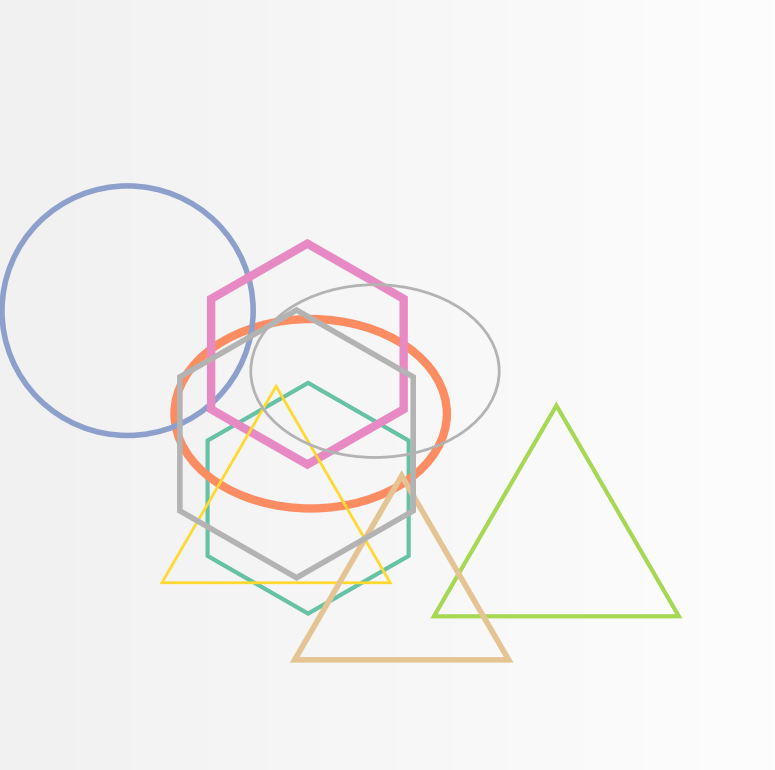[{"shape": "hexagon", "thickness": 1.5, "radius": 0.75, "center": [0.398, 0.353]}, {"shape": "oval", "thickness": 3, "radius": 0.88, "center": [0.401, 0.463]}, {"shape": "circle", "thickness": 2, "radius": 0.81, "center": [0.165, 0.597]}, {"shape": "hexagon", "thickness": 3, "radius": 0.72, "center": [0.397, 0.54]}, {"shape": "triangle", "thickness": 1.5, "radius": 0.91, "center": [0.718, 0.291]}, {"shape": "triangle", "thickness": 1, "radius": 0.85, "center": [0.356, 0.328]}, {"shape": "triangle", "thickness": 2, "radius": 0.8, "center": [0.518, 0.223]}, {"shape": "oval", "thickness": 1, "radius": 0.8, "center": [0.484, 0.518]}, {"shape": "hexagon", "thickness": 2, "radius": 0.87, "center": [0.383, 0.424]}]